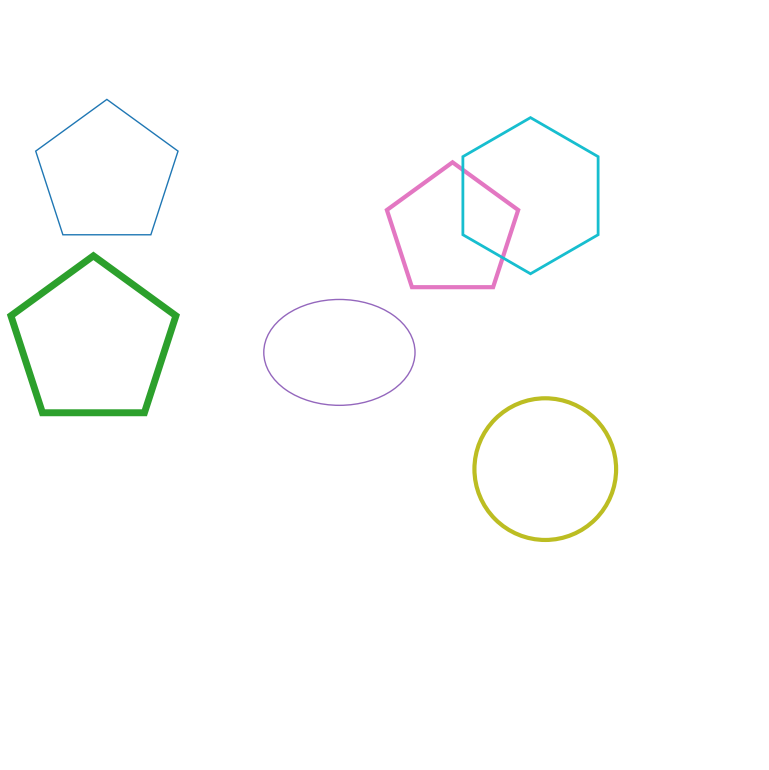[{"shape": "pentagon", "thickness": 0.5, "radius": 0.49, "center": [0.139, 0.774]}, {"shape": "pentagon", "thickness": 2.5, "radius": 0.56, "center": [0.121, 0.555]}, {"shape": "oval", "thickness": 0.5, "radius": 0.49, "center": [0.441, 0.542]}, {"shape": "pentagon", "thickness": 1.5, "radius": 0.45, "center": [0.588, 0.7]}, {"shape": "circle", "thickness": 1.5, "radius": 0.46, "center": [0.708, 0.391]}, {"shape": "hexagon", "thickness": 1, "radius": 0.51, "center": [0.689, 0.746]}]